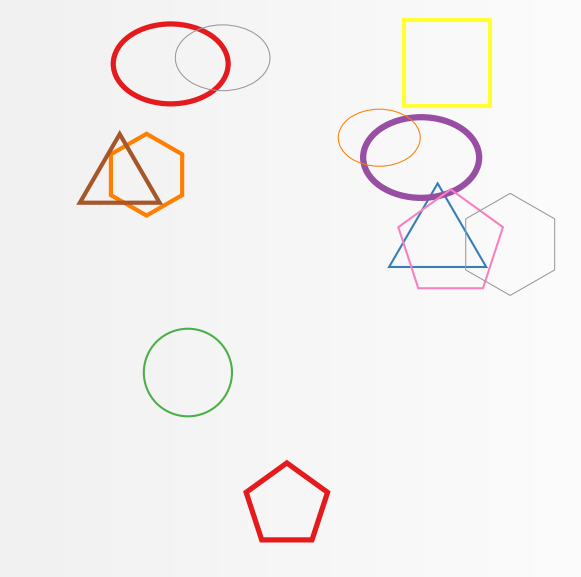[{"shape": "oval", "thickness": 2.5, "radius": 0.49, "center": [0.294, 0.888]}, {"shape": "pentagon", "thickness": 2.5, "radius": 0.37, "center": [0.494, 0.124]}, {"shape": "triangle", "thickness": 1, "radius": 0.48, "center": [0.753, 0.585]}, {"shape": "circle", "thickness": 1, "radius": 0.38, "center": [0.323, 0.354]}, {"shape": "oval", "thickness": 3, "radius": 0.5, "center": [0.725, 0.726]}, {"shape": "oval", "thickness": 0.5, "radius": 0.35, "center": [0.652, 0.761]}, {"shape": "hexagon", "thickness": 2, "radius": 0.35, "center": [0.252, 0.697]}, {"shape": "square", "thickness": 2, "radius": 0.37, "center": [0.769, 0.891]}, {"shape": "triangle", "thickness": 2, "radius": 0.4, "center": [0.206, 0.688]}, {"shape": "pentagon", "thickness": 1, "radius": 0.47, "center": [0.775, 0.577]}, {"shape": "hexagon", "thickness": 0.5, "radius": 0.44, "center": [0.878, 0.576]}, {"shape": "oval", "thickness": 0.5, "radius": 0.41, "center": [0.383, 0.899]}]